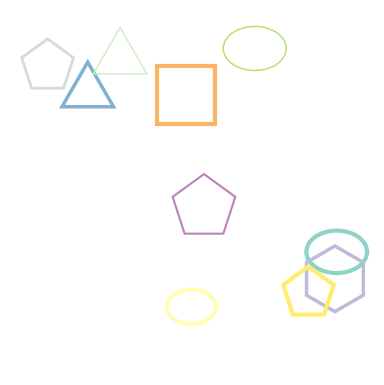[{"shape": "oval", "thickness": 3, "radius": 0.39, "center": [0.875, 0.346]}, {"shape": "oval", "thickness": 3, "radius": 0.32, "center": [0.497, 0.203]}, {"shape": "hexagon", "thickness": 2.5, "radius": 0.43, "center": [0.87, 0.276]}, {"shape": "triangle", "thickness": 2.5, "radius": 0.39, "center": [0.228, 0.761]}, {"shape": "square", "thickness": 3, "radius": 0.38, "center": [0.482, 0.753]}, {"shape": "oval", "thickness": 1, "radius": 0.41, "center": [0.662, 0.874]}, {"shape": "pentagon", "thickness": 2, "radius": 0.35, "center": [0.124, 0.828]}, {"shape": "pentagon", "thickness": 1.5, "radius": 0.43, "center": [0.53, 0.462]}, {"shape": "triangle", "thickness": 1, "radius": 0.4, "center": [0.312, 0.848]}, {"shape": "pentagon", "thickness": 3, "radius": 0.34, "center": [0.801, 0.239]}]